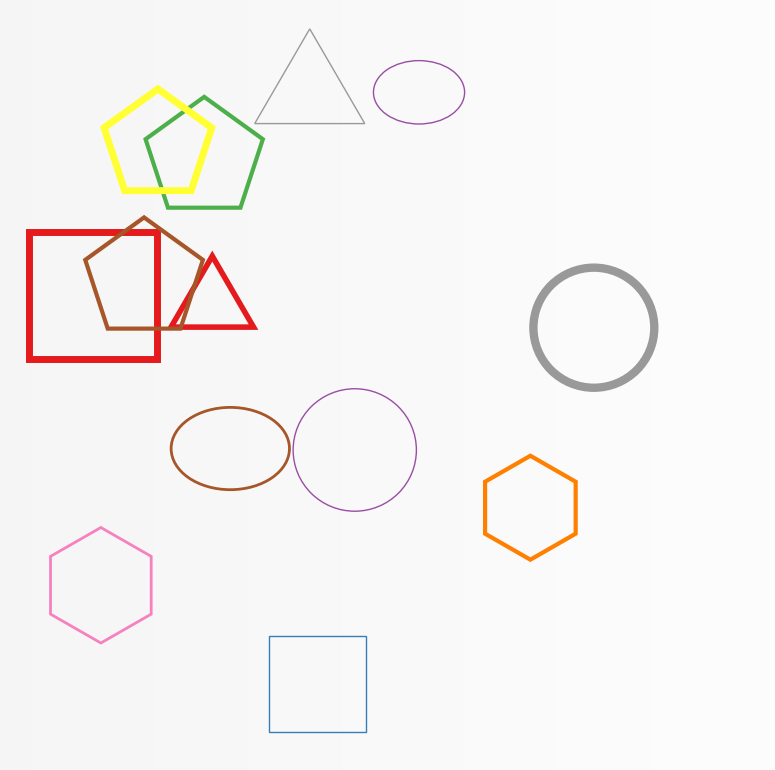[{"shape": "triangle", "thickness": 2, "radius": 0.31, "center": [0.274, 0.606]}, {"shape": "square", "thickness": 2.5, "radius": 0.41, "center": [0.12, 0.617]}, {"shape": "square", "thickness": 0.5, "radius": 0.31, "center": [0.41, 0.112]}, {"shape": "pentagon", "thickness": 1.5, "radius": 0.4, "center": [0.263, 0.795]}, {"shape": "oval", "thickness": 0.5, "radius": 0.29, "center": [0.541, 0.88]}, {"shape": "circle", "thickness": 0.5, "radius": 0.4, "center": [0.458, 0.416]}, {"shape": "hexagon", "thickness": 1.5, "radius": 0.34, "center": [0.684, 0.341]}, {"shape": "pentagon", "thickness": 2.5, "radius": 0.36, "center": [0.204, 0.811]}, {"shape": "oval", "thickness": 1, "radius": 0.38, "center": [0.297, 0.417]}, {"shape": "pentagon", "thickness": 1.5, "radius": 0.4, "center": [0.186, 0.638]}, {"shape": "hexagon", "thickness": 1, "radius": 0.38, "center": [0.13, 0.24]}, {"shape": "circle", "thickness": 3, "radius": 0.39, "center": [0.766, 0.574]}, {"shape": "triangle", "thickness": 0.5, "radius": 0.41, "center": [0.4, 0.881]}]